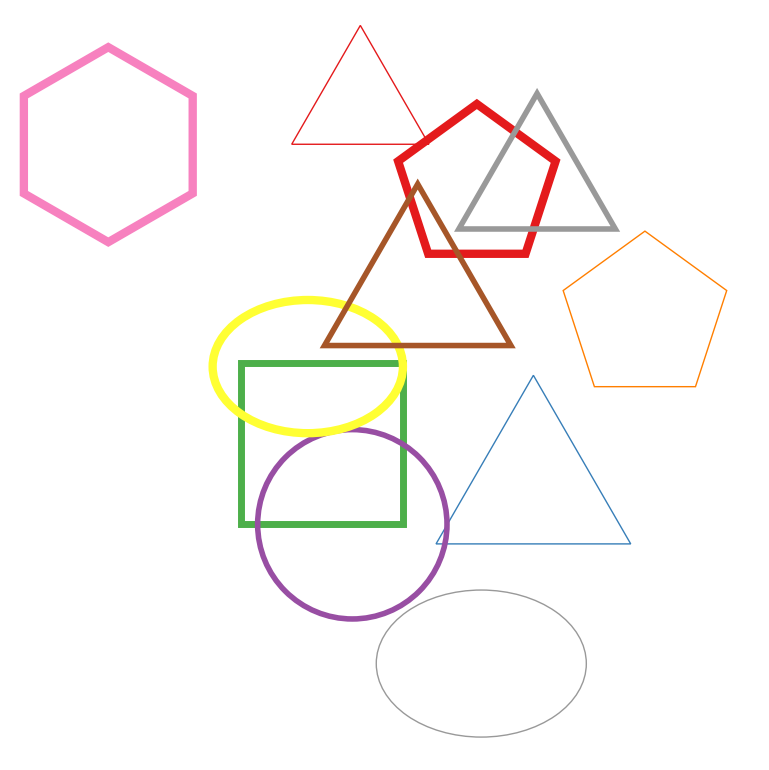[{"shape": "triangle", "thickness": 0.5, "radius": 0.51, "center": [0.468, 0.864]}, {"shape": "pentagon", "thickness": 3, "radius": 0.54, "center": [0.619, 0.757]}, {"shape": "triangle", "thickness": 0.5, "radius": 0.73, "center": [0.693, 0.367]}, {"shape": "square", "thickness": 2.5, "radius": 0.52, "center": [0.418, 0.424]}, {"shape": "circle", "thickness": 2, "radius": 0.61, "center": [0.458, 0.319]}, {"shape": "pentagon", "thickness": 0.5, "radius": 0.56, "center": [0.838, 0.588]}, {"shape": "oval", "thickness": 3, "radius": 0.62, "center": [0.4, 0.524]}, {"shape": "triangle", "thickness": 2, "radius": 0.7, "center": [0.542, 0.621]}, {"shape": "hexagon", "thickness": 3, "radius": 0.63, "center": [0.141, 0.812]}, {"shape": "triangle", "thickness": 2, "radius": 0.59, "center": [0.698, 0.761]}, {"shape": "oval", "thickness": 0.5, "radius": 0.68, "center": [0.625, 0.138]}]